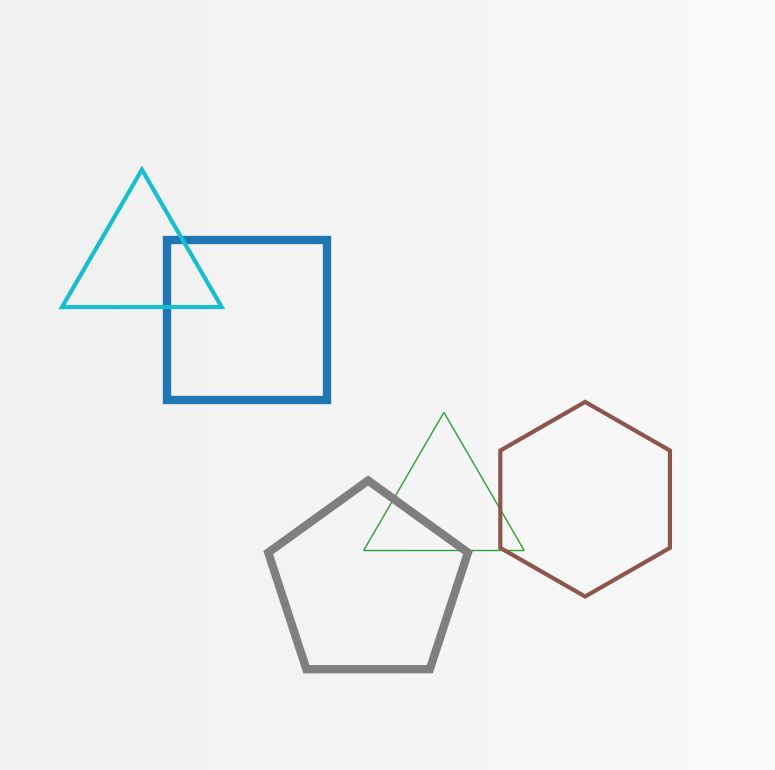[{"shape": "square", "thickness": 3, "radius": 0.52, "center": [0.318, 0.584]}, {"shape": "triangle", "thickness": 0.5, "radius": 0.6, "center": [0.573, 0.345]}, {"shape": "hexagon", "thickness": 1.5, "radius": 0.63, "center": [0.755, 0.352]}, {"shape": "pentagon", "thickness": 3, "radius": 0.68, "center": [0.475, 0.24]}, {"shape": "triangle", "thickness": 1.5, "radius": 0.59, "center": [0.183, 0.661]}]